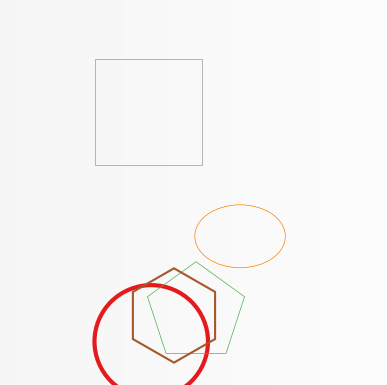[{"shape": "circle", "thickness": 3, "radius": 0.73, "center": [0.39, 0.113]}, {"shape": "pentagon", "thickness": 0.5, "radius": 0.66, "center": [0.506, 0.189]}, {"shape": "oval", "thickness": 0.5, "radius": 0.58, "center": [0.62, 0.386]}, {"shape": "hexagon", "thickness": 1.5, "radius": 0.61, "center": [0.449, 0.181]}, {"shape": "square", "thickness": 0.5, "radius": 0.69, "center": [0.383, 0.71]}]